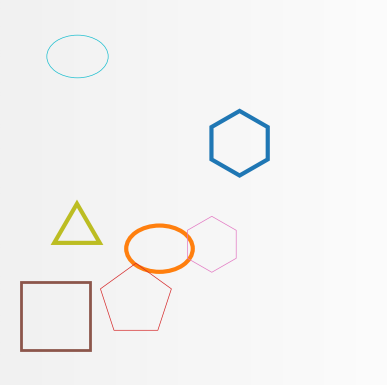[{"shape": "hexagon", "thickness": 3, "radius": 0.42, "center": [0.618, 0.628]}, {"shape": "oval", "thickness": 3, "radius": 0.43, "center": [0.412, 0.354]}, {"shape": "pentagon", "thickness": 0.5, "radius": 0.48, "center": [0.351, 0.22]}, {"shape": "square", "thickness": 2, "radius": 0.44, "center": [0.143, 0.179]}, {"shape": "hexagon", "thickness": 0.5, "radius": 0.36, "center": [0.547, 0.365]}, {"shape": "triangle", "thickness": 3, "radius": 0.34, "center": [0.199, 0.403]}, {"shape": "oval", "thickness": 0.5, "radius": 0.4, "center": [0.2, 0.853]}]